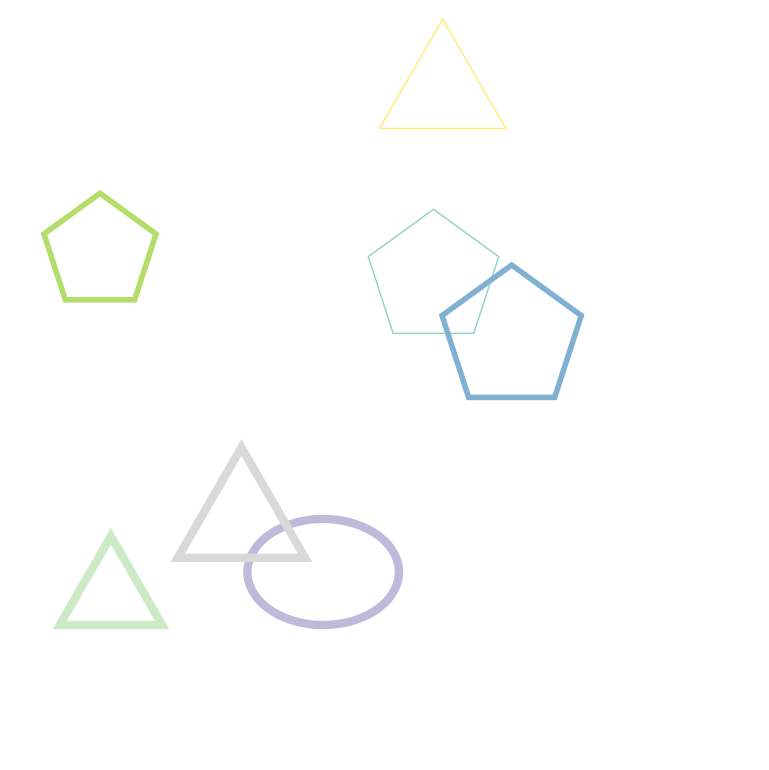[{"shape": "pentagon", "thickness": 0.5, "radius": 0.45, "center": [0.563, 0.639]}, {"shape": "oval", "thickness": 3, "radius": 0.49, "center": [0.42, 0.257]}, {"shape": "pentagon", "thickness": 2, "radius": 0.48, "center": [0.664, 0.561]}, {"shape": "pentagon", "thickness": 2, "radius": 0.38, "center": [0.13, 0.673]}, {"shape": "triangle", "thickness": 3, "radius": 0.48, "center": [0.314, 0.323]}, {"shape": "triangle", "thickness": 3, "radius": 0.38, "center": [0.144, 0.227]}, {"shape": "triangle", "thickness": 0.5, "radius": 0.47, "center": [0.575, 0.88]}]